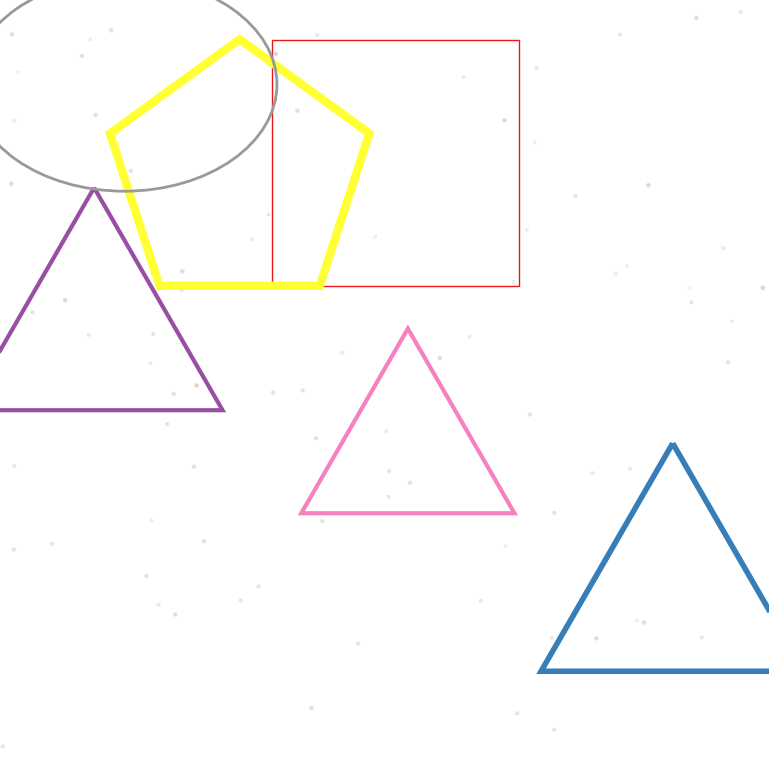[{"shape": "square", "thickness": 0.5, "radius": 0.8, "center": [0.514, 0.788]}, {"shape": "triangle", "thickness": 2, "radius": 0.99, "center": [0.874, 0.227]}, {"shape": "triangle", "thickness": 1.5, "radius": 0.96, "center": [0.122, 0.564]}, {"shape": "pentagon", "thickness": 3, "radius": 0.89, "center": [0.311, 0.772]}, {"shape": "triangle", "thickness": 1.5, "radius": 0.8, "center": [0.53, 0.413]}, {"shape": "oval", "thickness": 1, "radius": 0.99, "center": [0.161, 0.89]}]